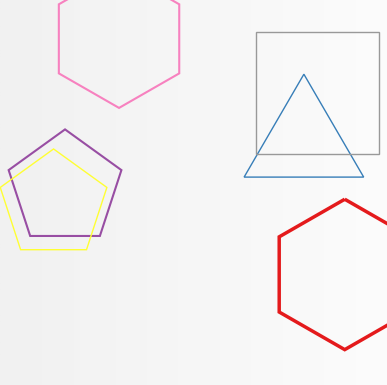[{"shape": "hexagon", "thickness": 2.5, "radius": 0.98, "center": [0.89, 0.287]}, {"shape": "triangle", "thickness": 1, "radius": 0.89, "center": [0.784, 0.629]}, {"shape": "pentagon", "thickness": 1.5, "radius": 0.77, "center": [0.168, 0.511]}, {"shape": "pentagon", "thickness": 1, "radius": 0.72, "center": [0.138, 0.468]}, {"shape": "hexagon", "thickness": 1.5, "radius": 0.9, "center": [0.307, 0.899]}, {"shape": "square", "thickness": 1, "radius": 0.8, "center": [0.82, 0.758]}]